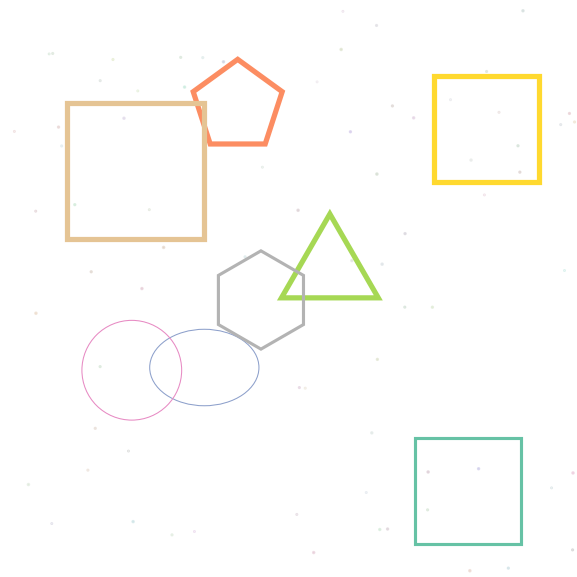[{"shape": "square", "thickness": 1.5, "radius": 0.46, "center": [0.811, 0.148]}, {"shape": "pentagon", "thickness": 2.5, "radius": 0.41, "center": [0.412, 0.815]}, {"shape": "oval", "thickness": 0.5, "radius": 0.47, "center": [0.354, 0.363]}, {"shape": "circle", "thickness": 0.5, "radius": 0.43, "center": [0.228, 0.358]}, {"shape": "triangle", "thickness": 2.5, "radius": 0.48, "center": [0.571, 0.532]}, {"shape": "square", "thickness": 2.5, "radius": 0.46, "center": [0.843, 0.776]}, {"shape": "square", "thickness": 2.5, "radius": 0.59, "center": [0.235, 0.703]}, {"shape": "hexagon", "thickness": 1.5, "radius": 0.43, "center": [0.452, 0.48]}]